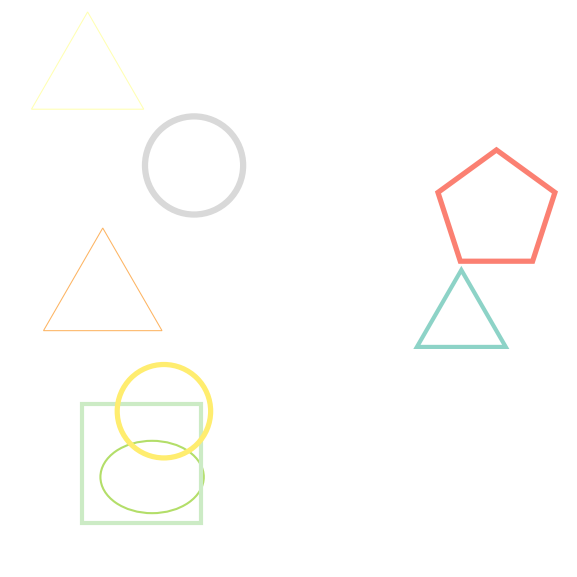[{"shape": "triangle", "thickness": 2, "radius": 0.44, "center": [0.799, 0.443]}, {"shape": "triangle", "thickness": 0.5, "radius": 0.56, "center": [0.152, 0.866]}, {"shape": "pentagon", "thickness": 2.5, "radius": 0.53, "center": [0.86, 0.633]}, {"shape": "triangle", "thickness": 0.5, "radius": 0.59, "center": [0.178, 0.486]}, {"shape": "oval", "thickness": 1, "radius": 0.45, "center": [0.263, 0.173]}, {"shape": "circle", "thickness": 3, "radius": 0.42, "center": [0.336, 0.713]}, {"shape": "square", "thickness": 2, "radius": 0.52, "center": [0.245, 0.197]}, {"shape": "circle", "thickness": 2.5, "radius": 0.4, "center": [0.284, 0.287]}]